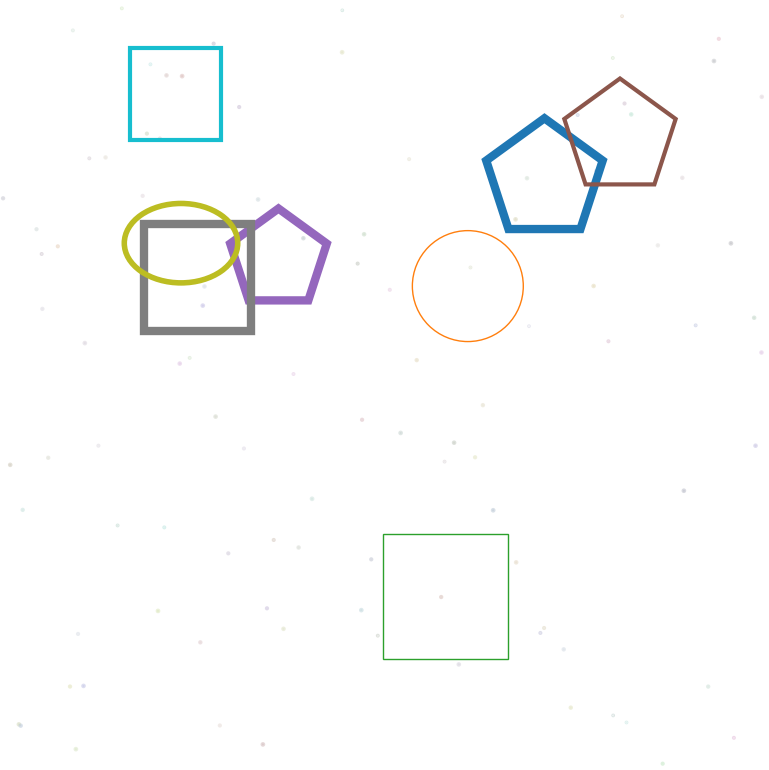[{"shape": "pentagon", "thickness": 3, "radius": 0.4, "center": [0.707, 0.767]}, {"shape": "circle", "thickness": 0.5, "radius": 0.36, "center": [0.608, 0.628]}, {"shape": "square", "thickness": 0.5, "radius": 0.41, "center": [0.579, 0.226]}, {"shape": "pentagon", "thickness": 3, "radius": 0.33, "center": [0.362, 0.663]}, {"shape": "pentagon", "thickness": 1.5, "radius": 0.38, "center": [0.805, 0.822]}, {"shape": "square", "thickness": 3, "radius": 0.35, "center": [0.256, 0.64]}, {"shape": "oval", "thickness": 2, "radius": 0.37, "center": [0.235, 0.684]}, {"shape": "square", "thickness": 1.5, "radius": 0.3, "center": [0.228, 0.878]}]